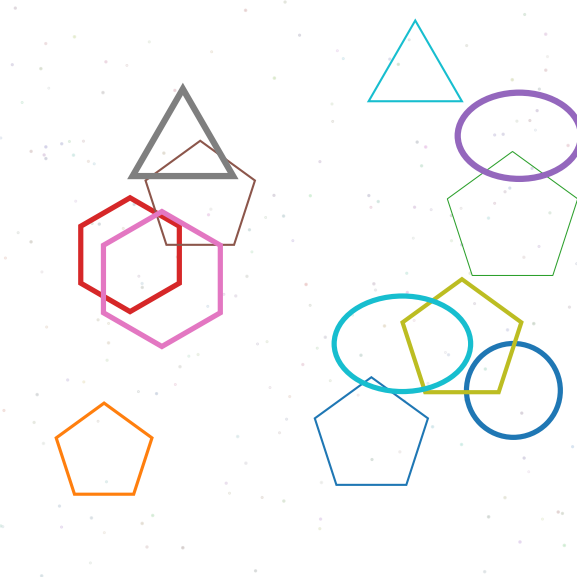[{"shape": "circle", "thickness": 2.5, "radius": 0.41, "center": [0.889, 0.323]}, {"shape": "pentagon", "thickness": 1, "radius": 0.52, "center": [0.643, 0.243]}, {"shape": "pentagon", "thickness": 1.5, "radius": 0.44, "center": [0.18, 0.214]}, {"shape": "pentagon", "thickness": 0.5, "radius": 0.59, "center": [0.887, 0.618]}, {"shape": "hexagon", "thickness": 2.5, "radius": 0.49, "center": [0.225, 0.558]}, {"shape": "oval", "thickness": 3, "radius": 0.53, "center": [0.899, 0.764]}, {"shape": "pentagon", "thickness": 1, "radius": 0.5, "center": [0.347, 0.656]}, {"shape": "hexagon", "thickness": 2.5, "radius": 0.58, "center": [0.28, 0.516]}, {"shape": "triangle", "thickness": 3, "radius": 0.5, "center": [0.317, 0.745]}, {"shape": "pentagon", "thickness": 2, "radius": 0.54, "center": [0.8, 0.407]}, {"shape": "triangle", "thickness": 1, "radius": 0.47, "center": [0.719, 0.87]}, {"shape": "oval", "thickness": 2.5, "radius": 0.59, "center": [0.697, 0.404]}]